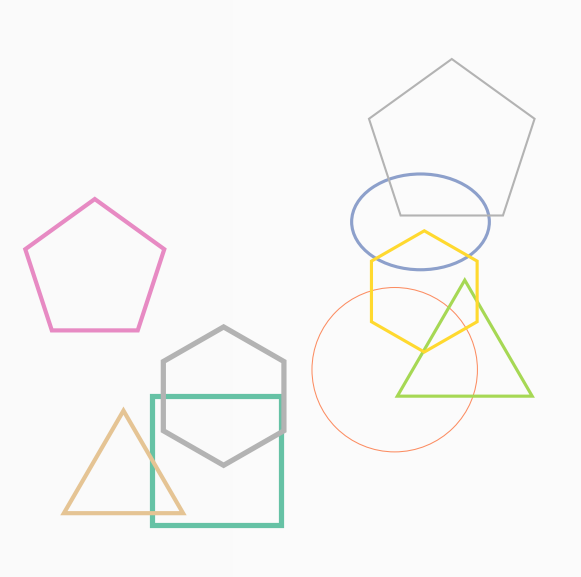[{"shape": "square", "thickness": 2.5, "radius": 0.56, "center": [0.373, 0.202]}, {"shape": "circle", "thickness": 0.5, "radius": 0.71, "center": [0.679, 0.359]}, {"shape": "oval", "thickness": 1.5, "radius": 0.59, "center": [0.723, 0.615]}, {"shape": "pentagon", "thickness": 2, "radius": 0.63, "center": [0.163, 0.529]}, {"shape": "triangle", "thickness": 1.5, "radius": 0.67, "center": [0.8, 0.38]}, {"shape": "hexagon", "thickness": 1.5, "radius": 0.52, "center": [0.73, 0.495]}, {"shape": "triangle", "thickness": 2, "radius": 0.59, "center": [0.212, 0.17]}, {"shape": "hexagon", "thickness": 2.5, "radius": 0.6, "center": [0.385, 0.313]}, {"shape": "pentagon", "thickness": 1, "radius": 0.75, "center": [0.777, 0.747]}]